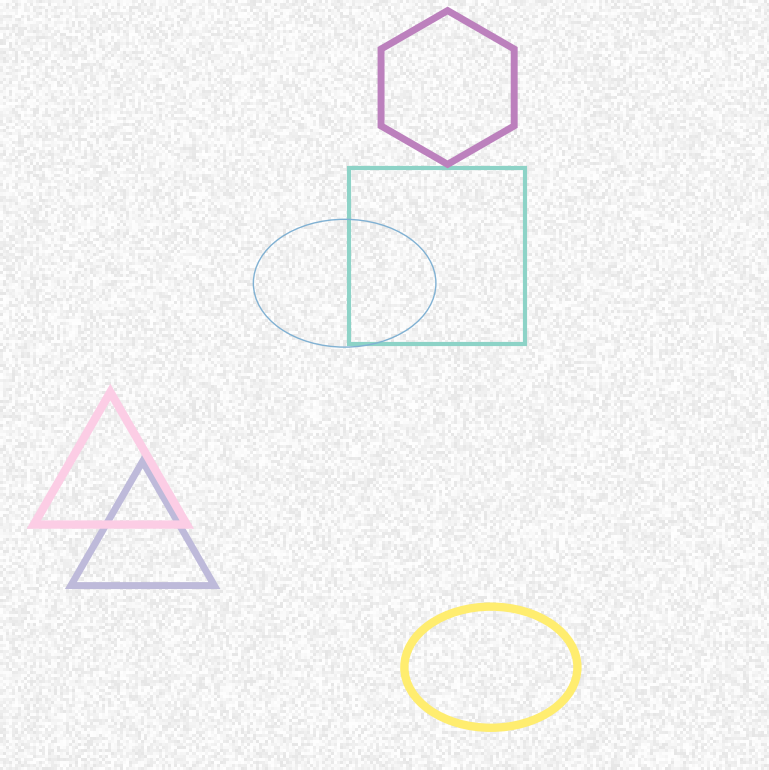[{"shape": "square", "thickness": 1.5, "radius": 0.57, "center": [0.568, 0.668]}, {"shape": "triangle", "thickness": 2.5, "radius": 0.54, "center": [0.185, 0.293]}, {"shape": "oval", "thickness": 0.5, "radius": 0.59, "center": [0.448, 0.632]}, {"shape": "triangle", "thickness": 3, "radius": 0.57, "center": [0.143, 0.376]}, {"shape": "hexagon", "thickness": 2.5, "radius": 0.5, "center": [0.581, 0.886]}, {"shape": "oval", "thickness": 3, "radius": 0.56, "center": [0.638, 0.133]}]